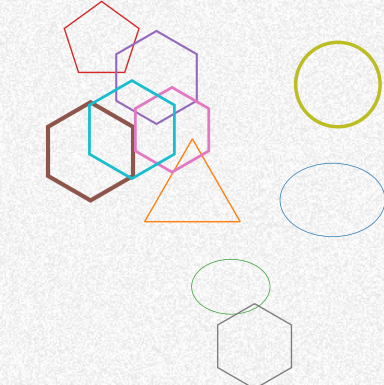[{"shape": "oval", "thickness": 0.5, "radius": 0.68, "center": [0.864, 0.481]}, {"shape": "triangle", "thickness": 1, "radius": 0.72, "center": [0.5, 0.496]}, {"shape": "oval", "thickness": 0.5, "radius": 0.51, "center": [0.6, 0.255]}, {"shape": "pentagon", "thickness": 1, "radius": 0.51, "center": [0.264, 0.894]}, {"shape": "hexagon", "thickness": 1.5, "radius": 0.6, "center": [0.407, 0.799]}, {"shape": "hexagon", "thickness": 3, "radius": 0.64, "center": [0.235, 0.607]}, {"shape": "hexagon", "thickness": 2, "radius": 0.55, "center": [0.447, 0.663]}, {"shape": "hexagon", "thickness": 1, "radius": 0.55, "center": [0.661, 0.101]}, {"shape": "circle", "thickness": 2.5, "radius": 0.55, "center": [0.878, 0.78]}, {"shape": "hexagon", "thickness": 2, "radius": 0.64, "center": [0.343, 0.663]}]